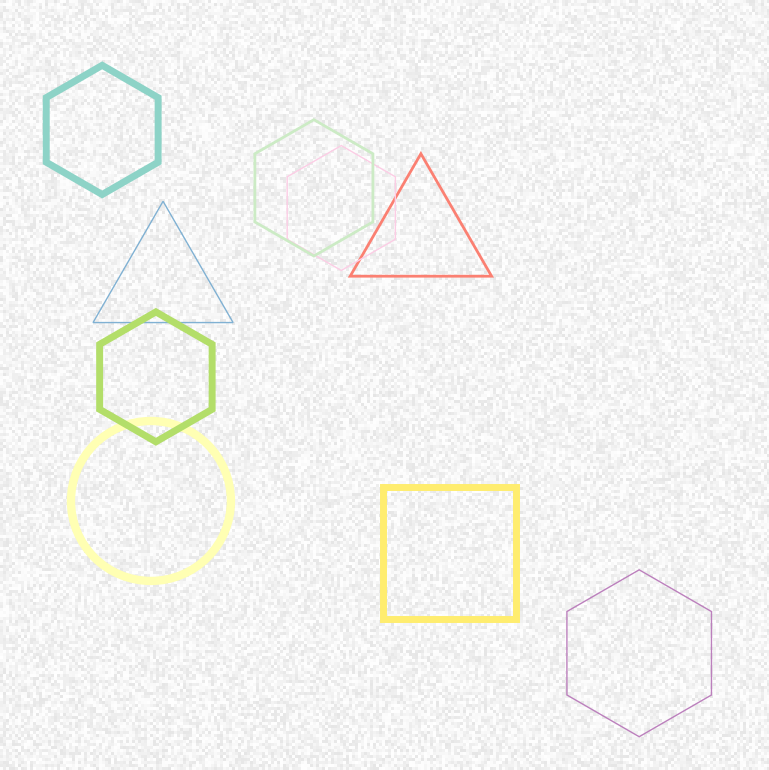[{"shape": "hexagon", "thickness": 2.5, "radius": 0.42, "center": [0.133, 0.831]}, {"shape": "circle", "thickness": 3, "radius": 0.52, "center": [0.196, 0.349]}, {"shape": "triangle", "thickness": 1, "radius": 0.53, "center": [0.547, 0.694]}, {"shape": "triangle", "thickness": 0.5, "radius": 0.53, "center": [0.212, 0.634]}, {"shape": "hexagon", "thickness": 2.5, "radius": 0.42, "center": [0.202, 0.511]}, {"shape": "hexagon", "thickness": 0.5, "radius": 0.41, "center": [0.443, 0.73]}, {"shape": "hexagon", "thickness": 0.5, "radius": 0.54, "center": [0.83, 0.152]}, {"shape": "hexagon", "thickness": 1, "radius": 0.44, "center": [0.408, 0.756]}, {"shape": "square", "thickness": 2.5, "radius": 0.43, "center": [0.584, 0.282]}]